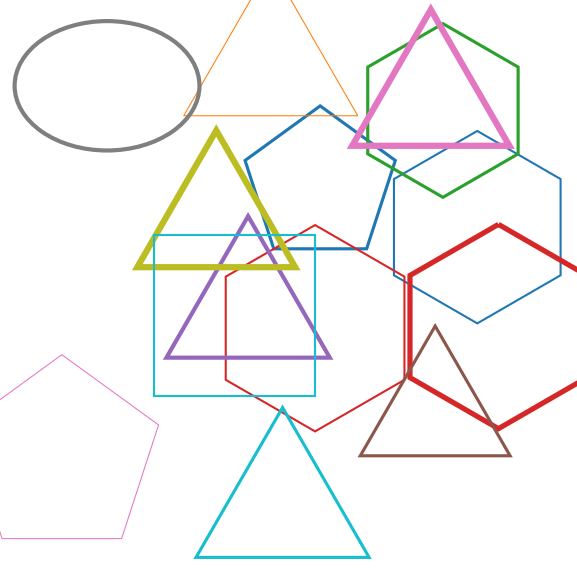[{"shape": "hexagon", "thickness": 1, "radius": 0.83, "center": [0.826, 0.606]}, {"shape": "pentagon", "thickness": 1.5, "radius": 0.68, "center": [0.554, 0.679]}, {"shape": "triangle", "thickness": 0.5, "radius": 0.87, "center": [0.469, 0.886]}, {"shape": "hexagon", "thickness": 1.5, "radius": 0.75, "center": [0.767, 0.808]}, {"shape": "hexagon", "thickness": 1, "radius": 0.89, "center": [0.546, 0.431]}, {"shape": "hexagon", "thickness": 2.5, "radius": 0.88, "center": [0.863, 0.434]}, {"shape": "triangle", "thickness": 2, "radius": 0.82, "center": [0.43, 0.461]}, {"shape": "triangle", "thickness": 1.5, "radius": 0.75, "center": [0.754, 0.285]}, {"shape": "pentagon", "thickness": 0.5, "radius": 0.88, "center": [0.107, 0.209]}, {"shape": "triangle", "thickness": 3, "radius": 0.79, "center": [0.746, 0.825]}, {"shape": "oval", "thickness": 2, "radius": 0.8, "center": [0.185, 0.851]}, {"shape": "triangle", "thickness": 3, "radius": 0.79, "center": [0.374, 0.615]}, {"shape": "square", "thickness": 1, "radius": 0.7, "center": [0.406, 0.453]}, {"shape": "triangle", "thickness": 1.5, "radius": 0.87, "center": [0.489, 0.12]}]